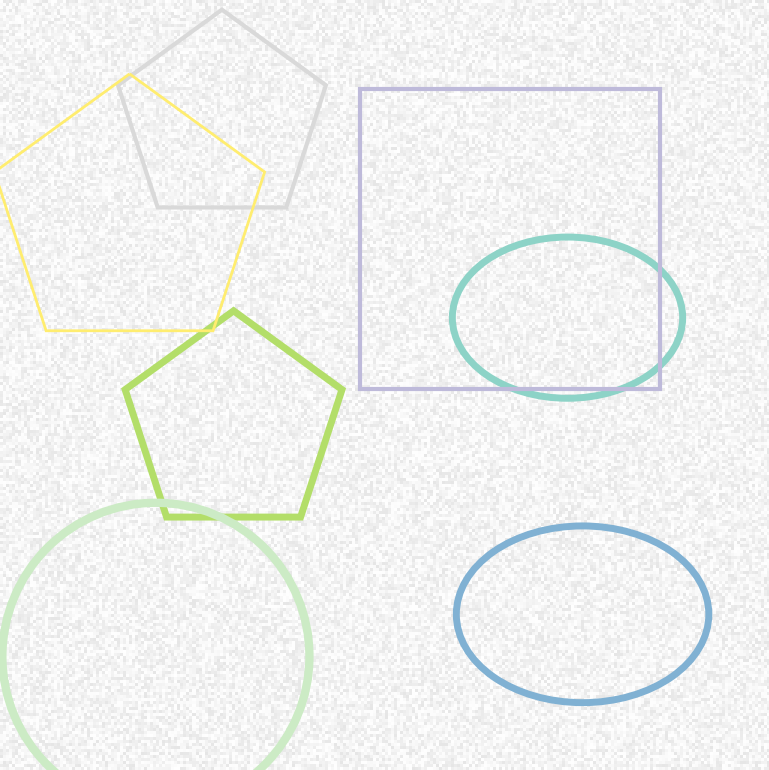[{"shape": "oval", "thickness": 2.5, "radius": 0.75, "center": [0.737, 0.587]}, {"shape": "square", "thickness": 1.5, "radius": 0.98, "center": [0.662, 0.689]}, {"shape": "oval", "thickness": 2.5, "radius": 0.82, "center": [0.757, 0.202]}, {"shape": "pentagon", "thickness": 2.5, "radius": 0.74, "center": [0.303, 0.448]}, {"shape": "pentagon", "thickness": 1.5, "radius": 0.71, "center": [0.288, 0.845]}, {"shape": "circle", "thickness": 3, "radius": 1.0, "center": [0.202, 0.148]}, {"shape": "pentagon", "thickness": 1, "radius": 0.92, "center": [0.168, 0.72]}]